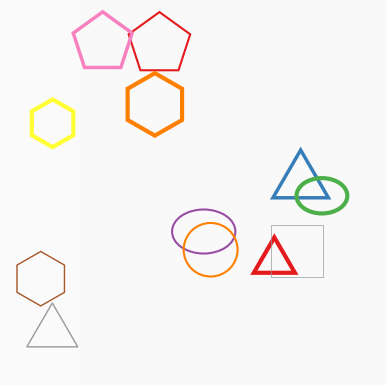[{"shape": "triangle", "thickness": 3, "radius": 0.31, "center": [0.708, 0.322]}, {"shape": "pentagon", "thickness": 1.5, "radius": 0.42, "center": [0.411, 0.885]}, {"shape": "triangle", "thickness": 2.5, "radius": 0.41, "center": [0.776, 0.528]}, {"shape": "oval", "thickness": 3, "radius": 0.33, "center": [0.831, 0.491]}, {"shape": "oval", "thickness": 1.5, "radius": 0.41, "center": [0.526, 0.399]}, {"shape": "hexagon", "thickness": 3, "radius": 0.41, "center": [0.4, 0.729]}, {"shape": "circle", "thickness": 1.5, "radius": 0.35, "center": [0.544, 0.351]}, {"shape": "hexagon", "thickness": 3, "radius": 0.31, "center": [0.136, 0.68]}, {"shape": "hexagon", "thickness": 1, "radius": 0.35, "center": [0.105, 0.276]}, {"shape": "pentagon", "thickness": 2.5, "radius": 0.4, "center": [0.265, 0.889]}, {"shape": "triangle", "thickness": 1, "radius": 0.38, "center": [0.135, 0.137]}, {"shape": "square", "thickness": 0.5, "radius": 0.34, "center": [0.766, 0.348]}]